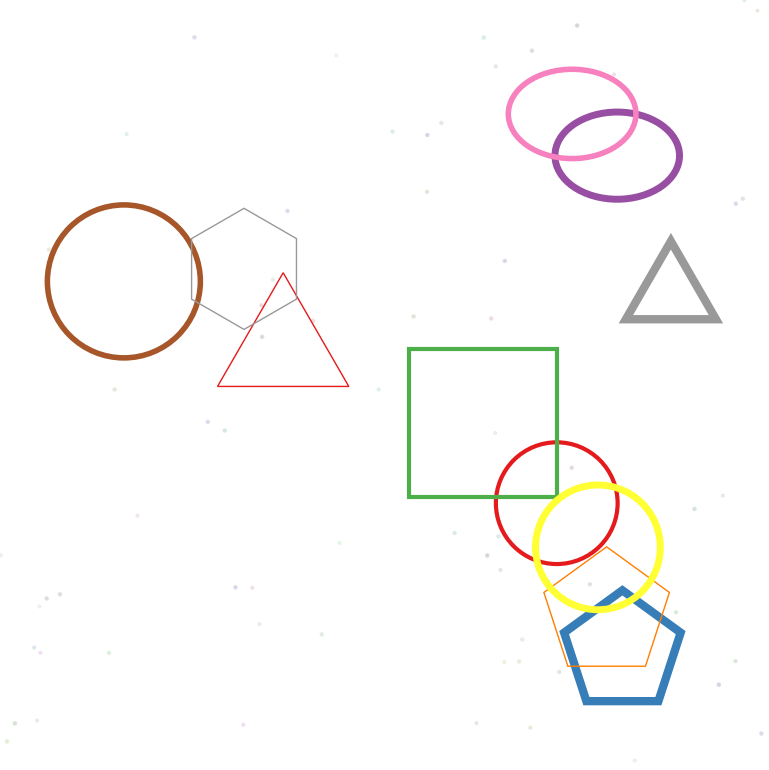[{"shape": "circle", "thickness": 1.5, "radius": 0.4, "center": [0.723, 0.347]}, {"shape": "triangle", "thickness": 0.5, "radius": 0.49, "center": [0.368, 0.547]}, {"shape": "pentagon", "thickness": 3, "radius": 0.4, "center": [0.808, 0.154]}, {"shape": "square", "thickness": 1.5, "radius": 0.48, "center": [0.627, 0.451]}, {"shape": "oval", "thickness": 2.5, "radius": 0.4, "center": [0.802, 0.798]}, {"shape": "pentagon", "thickness": 0.5, "radius": 0.43, "center": [0.788, 0.204]}, {"shape": "circle", "thickness": 2.5, "radius": 0.41, "center": [0.777, 0.289]}, {"shape": "circle", "thickness": 2, "radius": 0.5, "center": [0.161, 0.635]}, {"shape": "oval", "thickness": 2, "radius": 0.41, "center": [0.743, 0.852]}, {"shape": "hexagon", "thickness": 0.5, "radius": 0.39, "center": [0.317, 0.651]}, {"shape": "triangle", "thickness": 3, "radius": 0.34, "center": [0.871, 0.619]}]